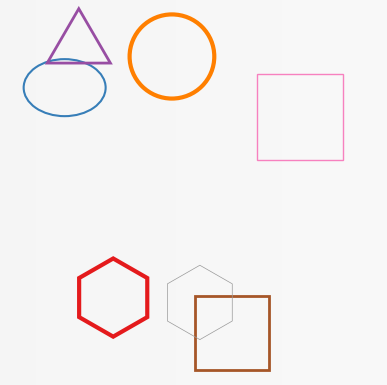[{"shape": "hexagon", "thickness": 3, "radius": 0.51, "center": [0.292, 0.227]}, {"shape": "oval", "thickness": 1.5, "radius": 0.53, "center": [0.167, 0.772]}, {"shape": "triangle", "thickness": 2, "radius": 0.47, "center": [0.203, 0.883]}, {"shape": "circle", "thickness": 3, "radius": 0.55, "center": [0.444, 0.853]}, {"shape": "square", "thickness": 2, "radius": 0.48, "center": [0.599, 0.136]}, {"shape": "square", "thickness": 1, "radius": 0.56, "center": [0.774, 0.696]}, {"shape": "hexagon", "thickness": 0.5, "radius": 0.48, "center": [0.516, 0.214]}]